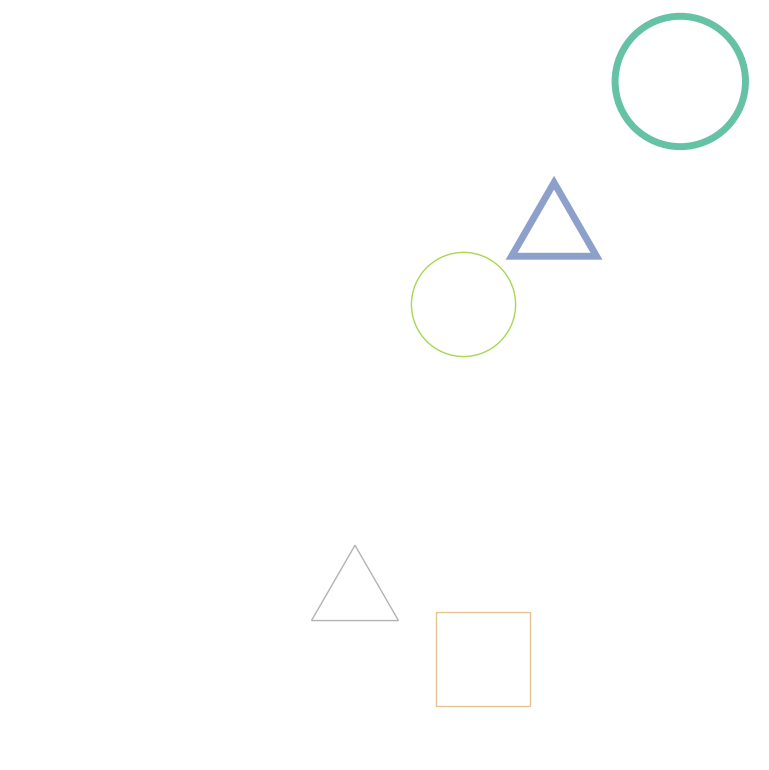[{"shape": "circle", "thickness": 2.5, "radius": 0.42, "center": [0.883, 0.894]}, {"shape": "triangle", "thickness": 2.5, "radius": 0.32, "center": [0.72, 0.699]}, {"shape": "circle", "thickness": 0.5, "radius": 0.34, "center": [0.602, 0.605]}, {"shape": "square", "thickness": 0.5, "radius": 0.3, "center": [0.628, 0.144]}, {"shape": "triangle", "thickness": 0.5, "radius": 0.33, "center": [0.461, 0.227]}]